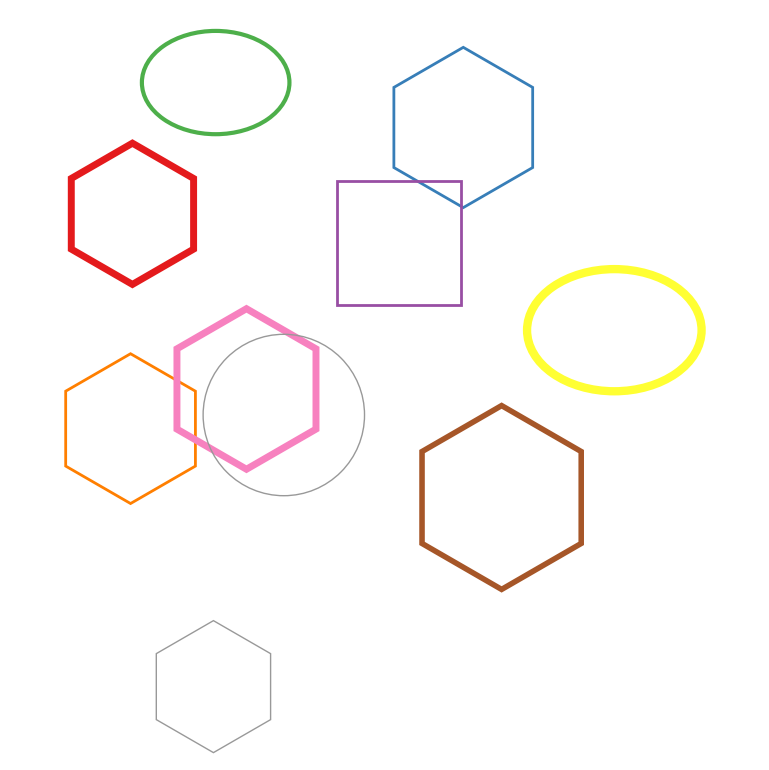[{"shape": "hexagon", "thickness": 2.5, "radius": 0.46, "center": [0.172, 0.722]}, {"shape": "hexagon", "thickness": 1, "radius": 0.52, "center": [0.602, 0.834]}, {"shape": "oval", "thickness": 1.5, "radius": 0.48, "center": [0.28, 0.893]}, {"shape": "square", "thickness": 1, "radius": 0.4, "center": [0.518, 0.684]}, {"shape": "hexagon", "thickness": 1, "radius": 0.49, "center": [0.17, 0.443]}, {"shape": "oval", "thickness": 3, "radius": 0.57, "center": [0.798, 0.571]}, {"shape": "hexagon", "thickness": 2, "radius": 0.6, "center": [0.651, 0.354]}, {"shape": "hexagon", "thickness": 2.5, "radius": 0.52, "center": [0.32, 0.495]}, {"shape": "circle", "thickness": 0.5, "radius": 0.52, "center": [0.369, 0.461]}, {"shape": "hexagon", "thickness": 0.5, "radius": 0.43, "center": [0.277, 0.108]}]